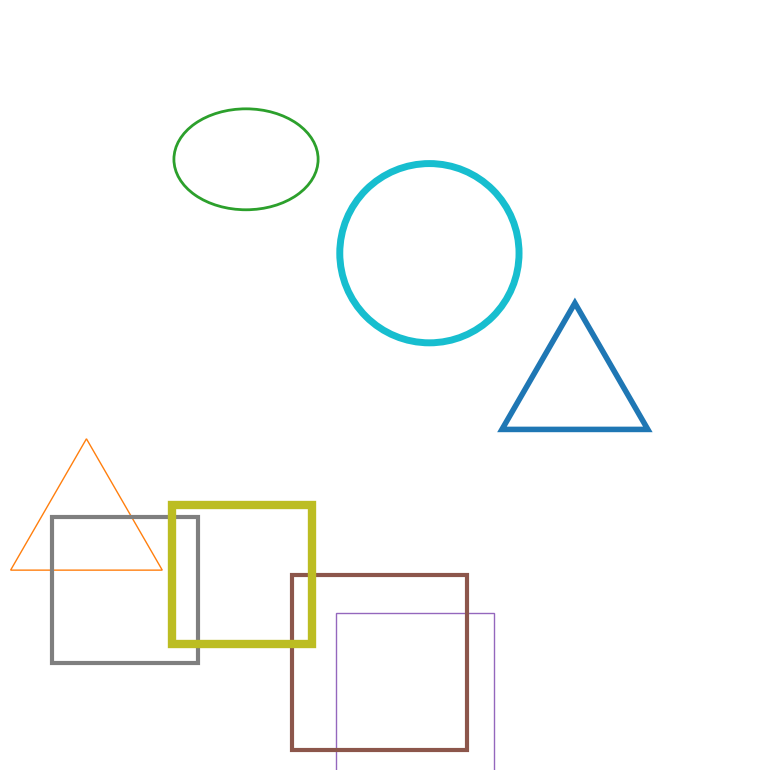[{"shape": "triangle", "thickness": 2, "radius": 0.55, "center": [0.747, 0.497]}, {"shape": "triangle", "thickness": 0.5, "radius": 0.57, "center": [0.112, 0.316]}, {"shape": "oval", "thickness": 1, "radius": 0.47, "center": [0.32, 0.793]}, {"shape": "square", "thickness": 0.5, "radius": 0.51, "center": [0.539, 0.101]}, {"shape": "square", "thickness": 1.5, "radius": 0.57, "center": [0.493, 0.139]}, {"shape": "square", "thickness": 1.5, "radius": 0.48, "center": [0.162, 0.234]}, {"shape": "square", "thickness": 3, "radius": 0.45, "center": [0.314, 0.254]}, {"shape": "circle", "thickness": 2.5, "radius": 0.58, "center": [0.558, 0.671]}]